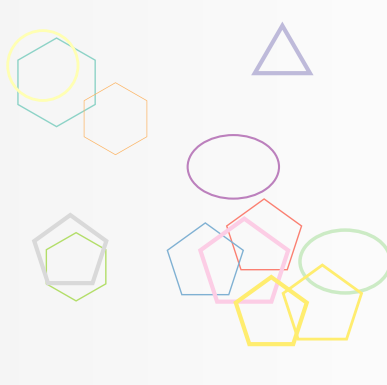[{"shape": "hexagon", "thickness": 1, "radius": 0.58, "center": [0.146, 0.786]}, {"shape": "circle", "thickness": 2, "radius": 0.45, "center": [0.111, 0.83]}, {"shape": "triangle", "thickness": 3, "radius": 0.41, "center": [0.729, 0.851]}, {"shape": "pentagon", "thickness": 1, "radius": 0.51, "center": [0.682, 0.382]}, {"shape": "pentagon", "thickness": 1, "radius": 0.51, "center": [0.53, 0.318]}, {"shape": "hexagon", "thickness": 0.5, "radius": 0.47, "center": [0.298, 0.692]}, {"shape": "hexagon", "thickness": 1, "radius": 0.44, "center": [0.196, 0.307]}, {"shape": "pentagon", "thickness": 3, "radius": 0.6, "center": [0.63, 0.313]}, {"shape": "pentagon", "thickness": 3, "radius": 0.49, "center": [0.181, 0.344]}, {"shape": "oval", "thickness": 1.5, "radius": 0.59, "center": [0.602, 0.567]}, {"shape": "oval", "thickness": 2.5, "radius": 0.58, "center": [0.891, 0.321]}, {"shape": "pentagon", "thickness": 2, "radius": 0.53, "center": [0.832, 0.205]}, {"shape": "pentagon", "thickness": 3, "radius": 0.48, "center": [0.7, 0.184]}]